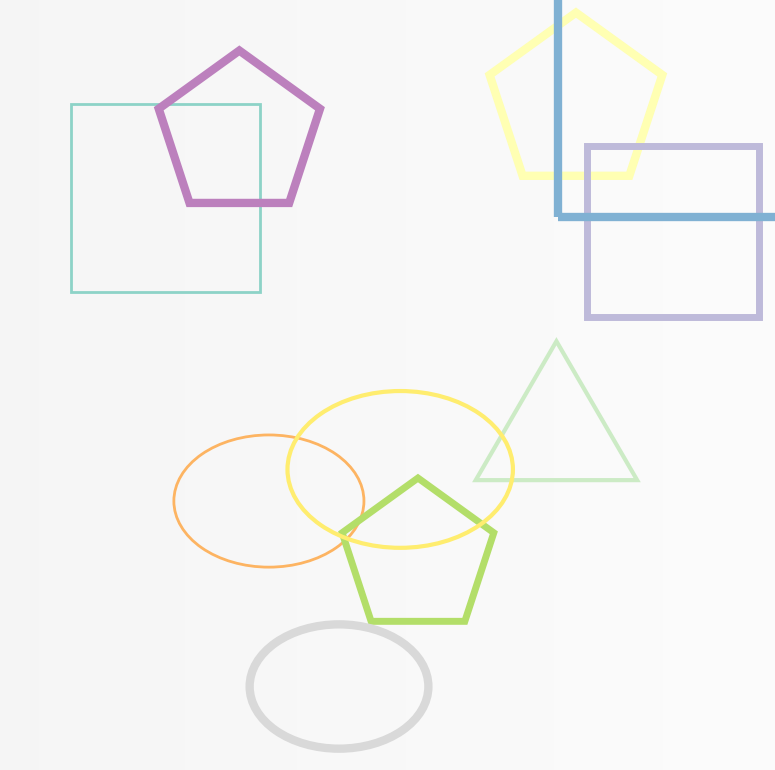[{"shape": "square", "thickness": 1, "radius": 0.61, "center": [0.213, 0.743]}, {"shape": "pentagon", "thickness": 3, "radius": 0.59, "center": [0.743, 0.866]}, {"shape": "square", "thickness": 2.5, "radius": 0.55, "center": [0.869, 0.7]}, {"shape": "square", "thickness": 3, "radius": 0.75, "center": [0.869, 0.868]}, {"shape": "oval", "thickness": 1, "radius": 0.61, "center": [0.347, 0.349]}, {"shape": "pentagon", "thickness": 2.5, "radius": 0.51, "center": [0.539, 0.276]}, {"shape": "oval", "thickness": 3, "radius": 0.58, "center": [0.437, 0.108]}, {"shape": "pentagon", "thickness": 3, "radius": 0.55, "center": [0.309, 0.825]}, {"shape": "triangle", "thickness": 1.5, "radius": 0.6, "center": [0.718, 0.437]}, {"shape": "oval", "thickness": 1.5, "radius": 0.73, "center": [0.516, 0.39]}]